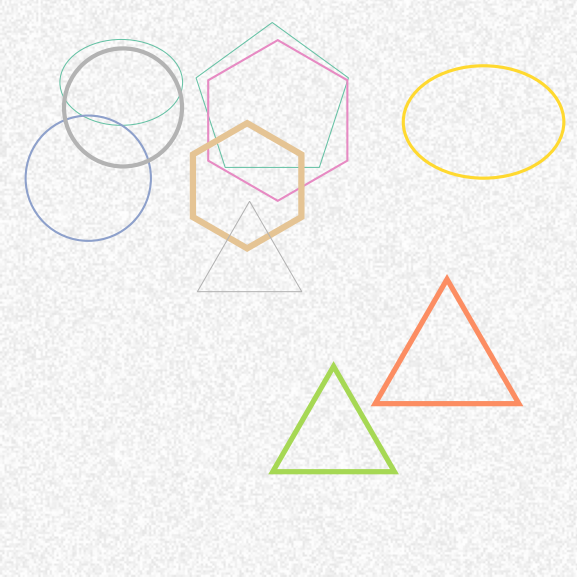[{"shape": "pentagon", "thickness": 0.5, "radius": 0.69, "center": [0.471, 0.821]}, {"shape": "oval", "thickness": 0.5, "radius": 0.53, "center": [0.21, 0.856]}, {"shape": "triangle", "thickness": 2.5, "radius": 0.72, "center": [0.774, 0.372]}, {"shape": "circle", "thickness": 1, "radius": 0.54, "center": [0.153, 0.691]}, {"shape": "hexagon", "thickness": 1, "radius": 0.7, "center": [0.481, 0.791]}, {"shape": "triangle", "thickness": 2.5, "radius": 0.61, "center": [0.578, 0.243]}, {"shape": "oval", "thickness": 1.5, "radius": 0.7, "center": [0.837, 0.788]}, {"shape": "hexagon", "thickness": 3, "radius": 0.54, "center": [0.428, 0.677]}, {"shape": "triangle", "thickness": 0.5, "radius": 0.52, "center": [0.432, 0.546]}, {"shape": "circle", "thickness": 2, "radius": 0.51, "center": [0.213, 0.813]}]